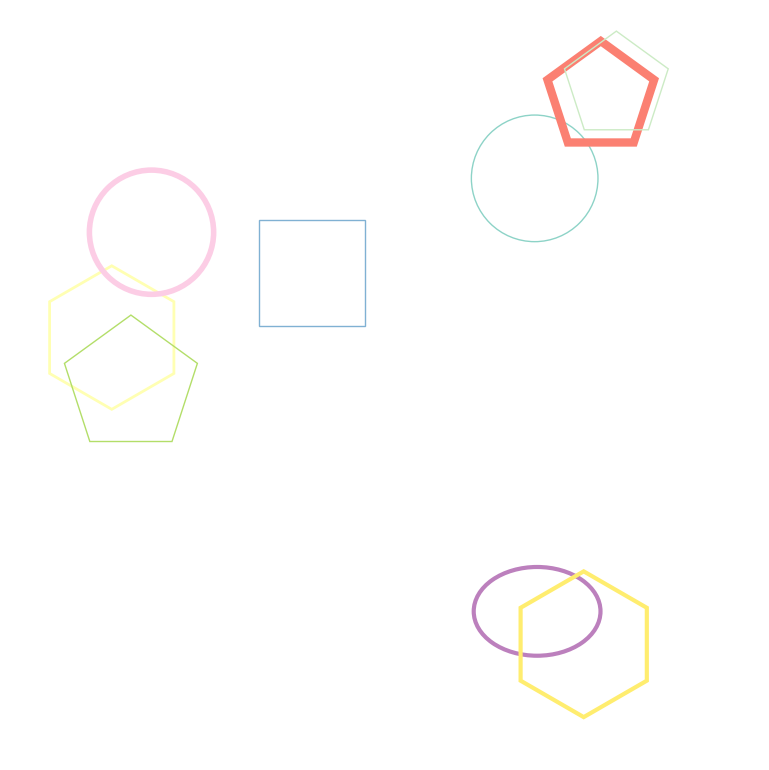[{"shape": "circle", "thickness": 0.5, "radius": 0.41, "center": [0.694, 0.768]}, {"shape": "hexagon", "thickness": 1, "radius": 0.47, "center": [0.145, 0.562]}, {"shape": "pentagon", "thickness": 3, "radius": 0.36, "center": [0.78, 0.874]}, {"shape": "square", "thickness": 0.5, "radius": 0.34, "center": [0.405, 0.645]}, {"shape": "pentagon", "thickness": 0.5, "radius": 0.45, "center": [0.17, 0.5]}, {"shape": "circle", "thickness": 2, "radius": 0.4, "center": [0.197, 0.698]}, {"shape": "oval", "thickness": 1.5, "radius": 0.41, "center": [0.698, 0.206]}, {"shape": "pentagon", "thickness": 0.5, "radius": 0.35, "center": [0.8, 0.889]}, {"shape": "hexagon", "thickness": 1.5, "radius": 0.47, "center": [0.758, 0.163]}]